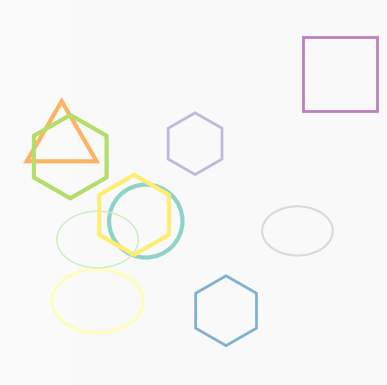[{"shape": "circle", "thickness": 3, "radius": 0.47, "center": [0.376, 0.426]}, {"shape": "oval", "thickness": 2, "radius": 0.59, "center": [0.252, 0.218]}, {"shape": "hexagon", "thickness": 2, "radius": 0.4, "center": [0.503, 0.627]}, {"shape": "hexagon", "thickness": 2, "radius": 0.45, "center": [0.583, 0.193]}, {"shape": "triangle", "thickness": 3, "radius": 0.52, "center": [0.159, 0.633]}, {"shape": "hexagon", "thickness": 3, "radius": 0.54, "center": [0.181, 0.593]}, {"shape": "oval", "thickness": 1.5, "radius": 0.46, "center": [0.768, 0.4]}, {"shape": "square", "thickness": 2, "radius": 0.48, "center": [0.877, 0.807]}, {"shape": "oval", "thickness": 1, "radius": 0.53, "center": [0.252, 0.378]}, {"shape": "hexagon", "thickness": 3, "radius": 0.52, "center": [0.346, 0.442]}]